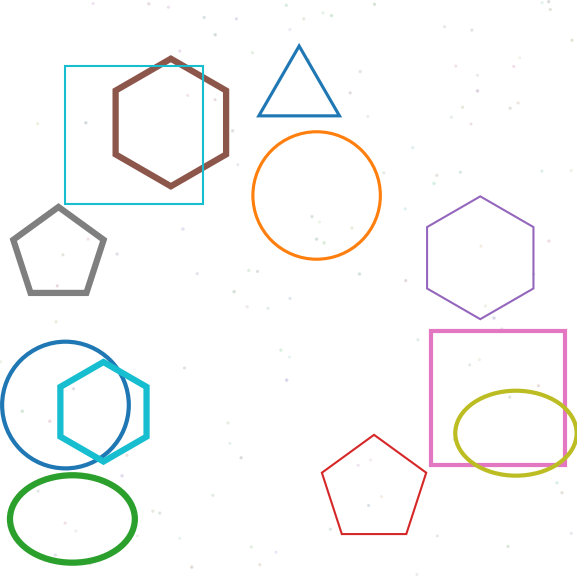[{"shape": "circle", "thickness": 2, "radius": 0.55, "center": [0.113, 0.298]}, {"shape": "triangle", "thickness": 1.5, "radius": 0.4, "center": [0.518, 0.839]}, {"shape": "circle", "thickness": 1.5, "radius": 0.55, "center": [0.548, 0.661]}, {"shape": "oval", "thickness": 3, "radius": 0.54, "center": [0.125, 0.101]}, {"shape": "pentagon", "thickness": 1, "radius": 0.47, "center": [0.648, 0.151]}, {"shape": "hexagon", "thickness": 1, "radius": 0.53, "center": [0.832, 0.553]}, {"shape": "hexagon", "thickness": 3, "radius": 0.55, "center": [0.296, 0.787]}, {"shape": "square", "thickness": 2, "radius": 0.58, "center": [0.862, 0.31]}, {"shape": "pentagon", "thickness": 3, "radius": 0.41, "center": [0.101, 0.558]}, {"shape": "oval", "thickness": 2, "radius": 0.53, "center": [0.893, 0.249]}, {"shape": "square", "thickness": 1, "radius": 0.6, "center": [0.232, 0.766]}, {"shape": "hexagon", "thickness": 3, "radius": 0.43, "center": [0.179, 0.286]}]